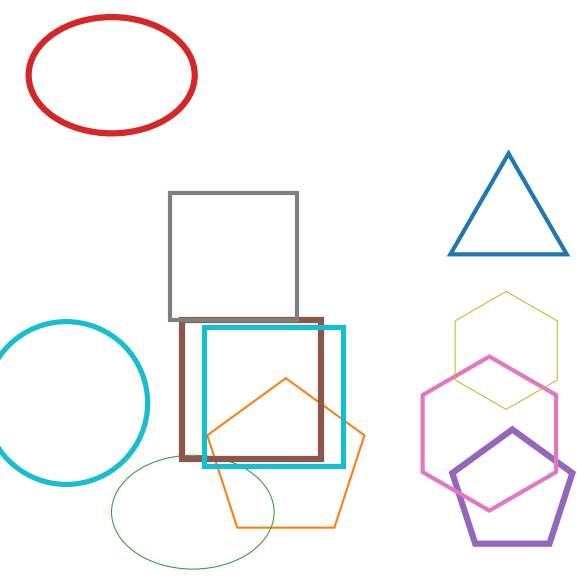[{"shape": "triangle", "thickness": 2, "radius": 0.58, "center": [0.881, 0.617]}, {"shape": "pentagon", "thickness": 1, "radius": 0.72, "center": [0.495, 0.201]}, {"shape": "oval", "thickness": 0.5, "radius": 0.7, "center": [0.334, 0.112]}, {"shape": "oval", "thickness": 3, "radius": 0.72, "center": [0.193, 0.869]}, {"shape": "pentagon", "thickness": 3, "radius": 0.55, "center": [0.887, 0.146]}, {"shape": "square", "thickness": 3, "radius": 0.6, "center": [0.436, 0.325]}, {"shape": "hexagon", "thickness": 2, "radius": 0.67, "center": [0.847, 0.248]}, {"shape": "square", "thickness": 2, "radius": 0.55, "center": [0.405, 0.555]}, {"shape": "hexagon", "thickness": 0.5, "radius": 0.51, "center": [0.877, 0.392]}, {"shape": "square", "thickness": 2.5, "radius": 0.6, "center": [0.473, 0.313]}, {"shape": "circle", "thickness": 2.5, "radius": 0.7, "center": [0.115, 0.301]}]